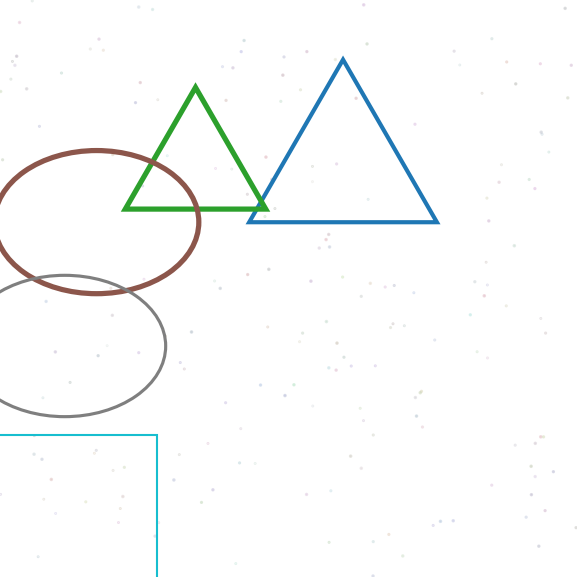[{"shape": "triangle", "thickness": 2, "radius": 0.94, "center": [0.594, 0.708]}, {"shape": "triangle", "thickness": 2.5, "radius": 0.7, "center": [0.339, 0.707]}, {"shape": "oval", "thickness": 2.5, "radius": 0.89, "center": [0.167, 0.615]}, {"shape": "oval", "thickness": 1.5, "radius": 0.87, "center": [0.112, 0.4]}, {"shape": "square", "thickness": 1, "radius": 0.69, "center": [0.132, 0.107]}]